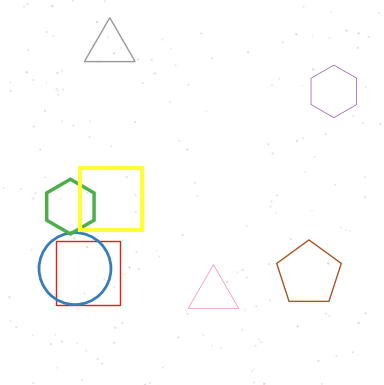[{"shape": "square", "thickness": 1, "radius": 0.42, "center": [0.23, 0.291]}, {"shape": "circle", "thickness": 2, "radius": 0.47, "center": [0.195, 0.302]}, {"shape": "hexagon", "thickness": 2.5, "radius": 0.36, "center": [0.183, 0.463]}, {"shape": "hexagon", "thickness": 0.5, "radius": 0.34, "center": [0.867, 0.763]}, {"shape": "square", "thickness": 3, "radius": 0.4, "center": [0.288, 0.484]}, {"shape": "pentagon", "thickness": 1, "radius": 0.44, "center": [0.803, 0.289]}, {"shape": "triangle", "thickness": 0.5, "radius": 0.38, "center": [0.554, 0.237]}, {"shape": "triangle", "thickness": 1, "radius": 0.38, "center": [0.285, 0.878]}]